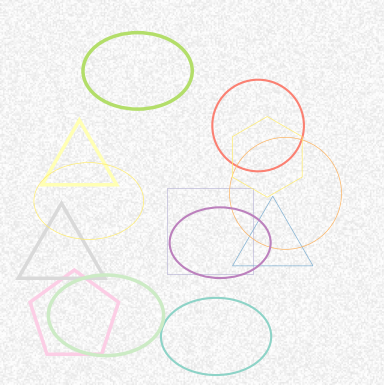[{"shape": "oval", "thickness": 1.5, "radius": 0.72, "center": [0.561, 0.126]}, {"shape": "triangle", "thickness": 2.5, "radius": 0.56, "center": [0.206, 0.576]}, {"shape": "square", "thickness": 0.5, "radius": 0.56, "center": [0.546, 0.4]}, {"shape": "circle", "thickness": 1.5, "radius": 0.59, "center": [0.67, 0.674]}, {"shape": "triangle", "thickness": 0.5, "radius": 0.6, "center": [0.708, 0.37]}, {"shape": "circle", "thickness": 0.5, "radius": 0.73, "center": [0.742, 0.498]}, {"shape": "oval", "thickness": 2.5, "radius": 0.71, "center": [0.357, 0.816]}, {"shape": "pentagon", "thickness": 2.5, "radius": 0.6, "center": [0.193, 0.178]}, {"shape": "triangle", "thickness": 2.5, "radius": 0.65, "center": [0.16, 0.342]}, {"shape": "oval", "thickness": 1.5, "radius": 0.66, "center": [0.572, 0.37]}, {"shape": "oval", "thickness": 2.5, "radius": 0.75, "center": [0.275, 0.181]}, {"shape": "oval", "thickness": 0.5, "radius": 0.71, "center": [0.231, 0.478]}, {"shape": "hexagon", "thickness": 0.5, "radius": 0.52, "center": [0.694, 0.593]}]